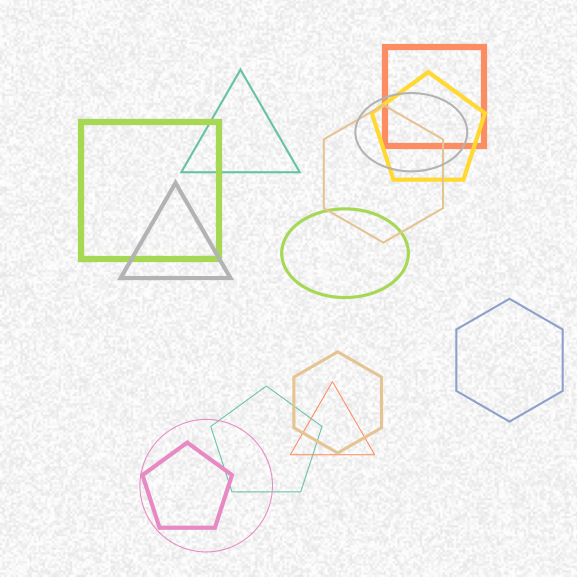[{"shape": "triangle", "thickness": 1, "radius": 0.59, "center": [0.416, 0.76]}, {"shape": "pentagon", "thickness": 0.5, "radius": 0.51, "center": [0.461, 0.229]}, {"shape": "triangle", "thickness": 0.5, "radius": 0.42, "center": [0.576, 0.254]}, {"shape": "square", "thickness": 3, "radius": 0.43, "center": [0.753, 0.832]}, {"shape": "hexagon", "thickness": 1, "radius": 0.53, "center": [0.882, 0.375]}, {"shape": "circle", "thickness": 0.5, "radius": 0.57, "center": [0.357, 0.158]}, {"shape": "pentagon", "thickness": 2, "radius": 0.41, "center": [0.324, 0.151]}, {"shape": "oval", "thickness": 1.5, "radius": 0.55, "center": [0.597, 0.561]}, {"shape": "square", "thickness": 3, "radius": 0.6, "center": [0.259, 0.669]}, {"shape": "pentagon", "thickness": 2, "radius": 0.52, "center": [0.742, 0.771]}, {"shape": "hexagon", "thickness": 1.5, "radius": 0.44, "center": [0.585, 0.302]}, {"shape": "hexagon", "thickness": 1, "radius": 0.6, "center": [0.664, 0.698]}, {"shape": "triangle", "thickness": 2, "radius": 0.55, "center": [0.304, 0.573]}, {"shape": "oval", "thickness": 1, "radius": 0.48, "center": [0.712, 0.77]}]